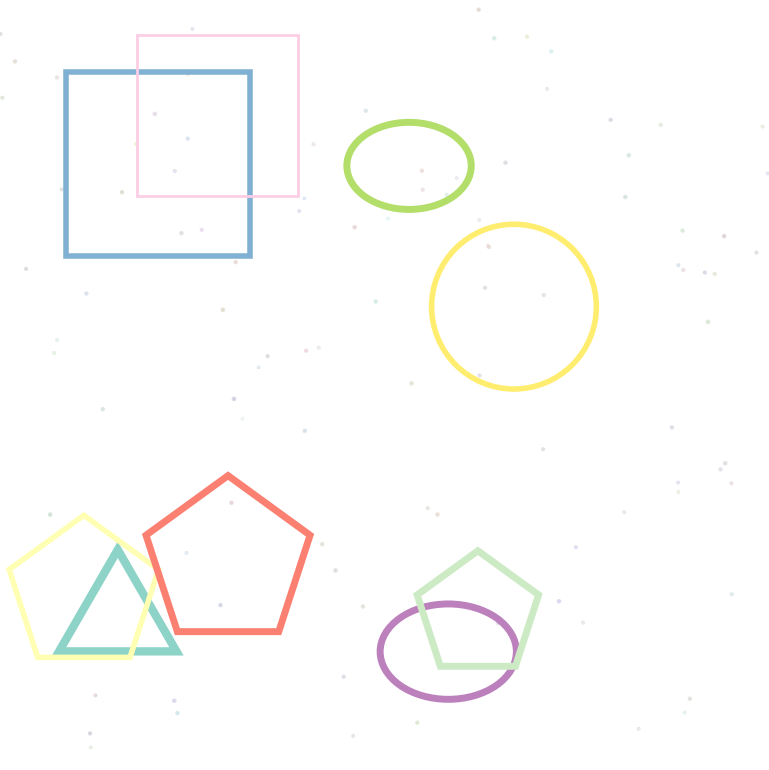[{"shape": "triangle", "thickness": 3, "radius": 0.44, "center": [0.153, 0.198]}, {"shape": "pentagon", "thickness": 2, "radius": 0.51, "center": [0.109, 0.229]}, {"shape": "pentagon", "thickness": 2.5, "radius": 0.56, "center": [0.296, 0.27]}, {"shape": "square", "thickness": 2, "radius": 0.6, "center": [0.205, 0.787]}, {"shape": "oval", "thickness": 2.5, "radius": 0.4, "center": [0.531, 0.785]}, {"shape": "square", "thickness": 1, "radius": 0.52, "center": [0.283, 0.85]}, {"shape": "oval", "thickness": 2.5, "radius": 0.44, "center": [0.582, 0.154]}, {"shape": "pentagon", "thickness": 2.5, "radius": 0.41, "center": [0.621, 0.202]}, {"shape": "circle", "thickness": 2, "radius": 0.53, "center": [0.667, 0.602]}]